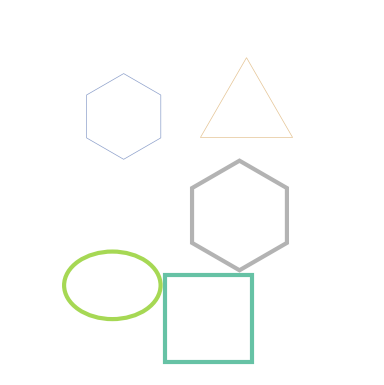[{"shape": "square", "thickness": 3, "radius": 0.56, "center": [0.542, 0.174]}, {"shape": "hexagon", "thickness": 0.5, "radius": 0.56, "center": [0.321, 0.698]}, {"shape": "oval", "thickness": 3, "radius": 0.63, "center": [0.292, 0.259]}, {"shape": "triangle", "thickness": 0.5, "radius": 0.69, "center": [0.64, 0.712]}, {"shape": "hexagon", "thickness": 3, "radius": 0.71, "center": [0.622, 0.44]}]